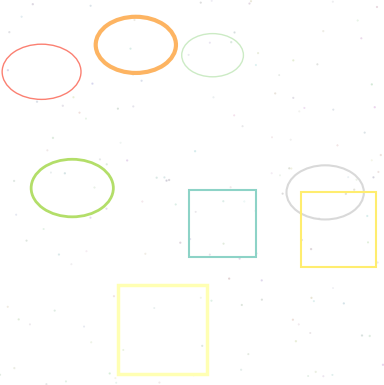[{"shape": "square", "thickness": 1.5, "radius": 0.43, "center": [0.577, 0.419]}, {"shape": "square", "thickness": 2.5, "radius": 0.58, "center": [0.422, 0.144]}, {"shape": "oval", "thickness": 1, "radius": 0.51, "center": [0.108, 0.814]}, {"shape": "oval", "thickness": 3, "radius": 0.52, "center": [0.353, 0.883]}, {"shape": "oval", "thickness": 2, "radius": 0.53, "center": [0.188, 0.512]}, {"shape": "oval", "thickness": 1.5, "radius": 0.5, "center": [0.845, 0.5]}, {"shape": "oval", "thickness": 1, "radius": 0.4, "center": [0.552, 0.857]}, {"shape": "square", "thickness": 1.5, "radius": 0.49, "center": [0.879, 0.403]}]